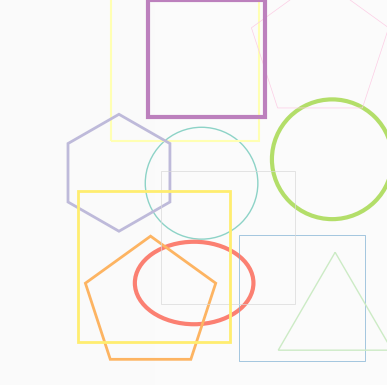[{"shape": "circle", "thickness": 1, "radius": 0.73, "center": [0.52, 0.524]}, {"shape": "square", "thickness": 1.5, "radius": 0.95, "center": [0.478, 0.823]}, {"shape": "hexagon", "thickness": 2, "radius": 0.76, "center": [0.307, 0.551]}, {"shape": "oval", "thickness": 3, "radius": 0.77, "center": [0.501, 0.265]}, {"shape": "square", "thickness": 0.5, "radius": 0.82, "center": [0.78, 0.225]}, {"shape": "pentagon", "thickness": 2, "radius": 0.88, "center": [0.389, 0.21]}, {"shape": "circle", "thickness": 3, "radius": 0.78, "center": [0.857, 0.586]}, {"shape": "pentagon", "thickness": 0.5, "radius": 0.93, "center": [0.826, 0.87]}, {"shape": "square", "thickness": 0.5, "radius": 0.87, "center": [0.588, 0.383]}, {"shape": "square", "thickness": 3, "radius": 0.76, "center": [0.533, 0.849]}, {"shape": "triangle", "thickness": 1, "radius": 0.85, "center": [0.865, 0.175]}, {"shape": "square", "thickness": 2, "radius": 0.98, "center": [0.398, 0.307]}]